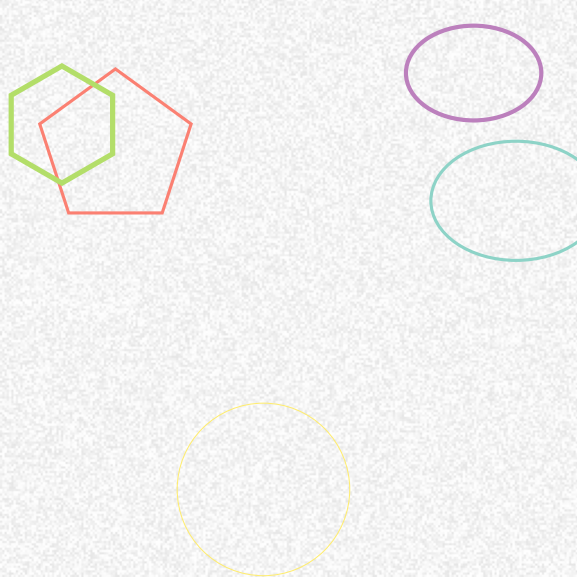[{"shape": "oval", "thickness": 1.5, "radius": 0.74, "center": [0.893, 0.651]}, {"shape": "pentagon", "thickness": 1.5, "radius": 0.69, "center": [0.2, 0.742]}, {"shape": "hexagon", "thickness": 2.5, "radius": 0.51, "center": [0.107, 0.783]}, {"shape": "oval", "thickness": 2, "radius": 0.59, "center": [0.82, 0.873]}, {"shape": "circle", "thickness": 0.5, "radius": 0.75, "center": [0.456, 0.152]}]